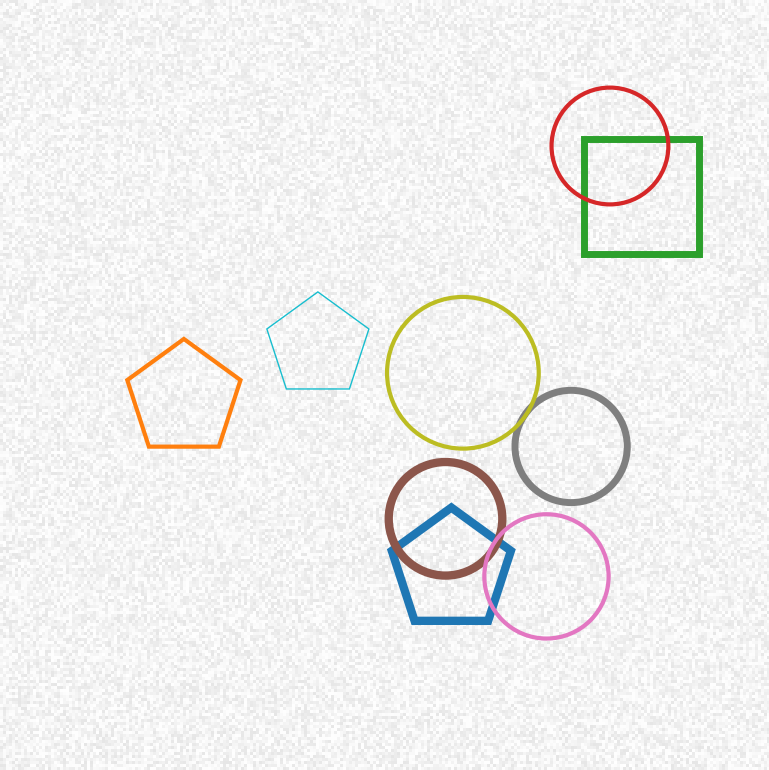[{"shape": "pentagon", "thickness": 3, "radius": 0.41, "center": [0.586, 0.26]}, {"shape": "pentagon", "thickness": 1.5, "radius": 0.39, "center": [0.239, 0.482]}, {"shape": "square", "thickness": 2.5, "radius": 0.37, "center": [0.833, 0.745]}, {"shape": "circle", "thickness": 1.5, "radius": 0.38, "center": [0.792, 0.81]}, {"shape": "circle", "thickness": 3, "radius": 0.37, "center": [0.579, 0.326]}, {"shape": "circle", "thickness": 1.5, "radius": 0.4, "center": [0.71, 0.251]}, {"shape": "circle", "thickness": 2.5, "radius": 0.36, "center": [0.742, 0.42]}, {"shape": "circle", "thickness": 1.5, "radius": 0.49, "center": [0.601, 0.516]}, {"shape": "pentagon", "thickness": 0.5, "radius": 0.35, "center": [0.413, 0.551]}]